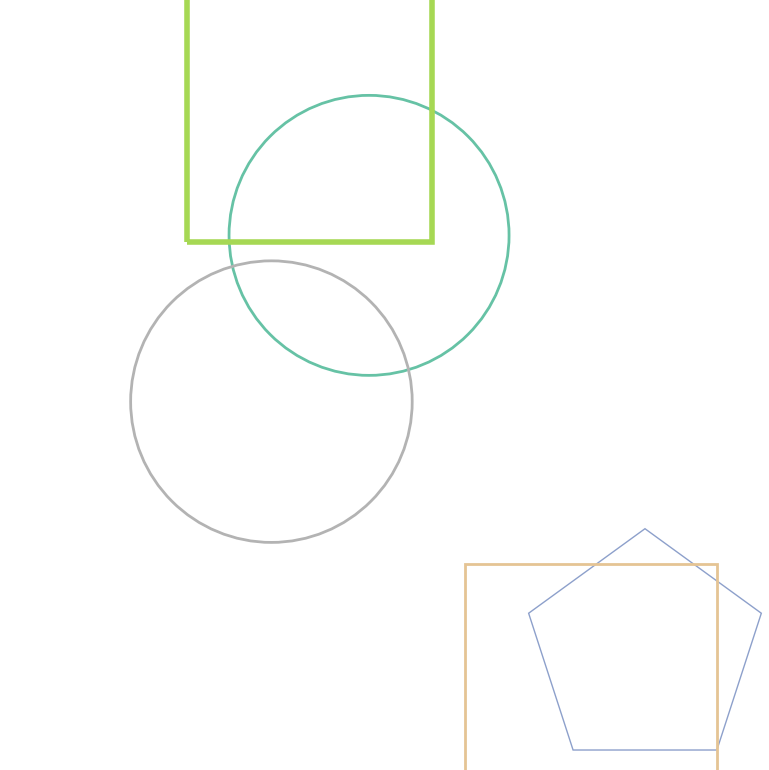[{"shape": "circle", "thickness": 1, "radius": 0.91, "center": [0.479, 0.694]}, {"shape": "pentagon", "thickness": 0.5, "radius": 0.79, "center": [0.838, 0.154]}, {"shape": "square", "thickness": 2, "radius": 0.8, "center": [0.402, 0.845]}, {"shape": "square", "thickness": 1, "radius": 0.82, "center": [0.767, 0.104]}, {"shape": "circle", "thickness": 1, "radius": 0.91, "center": [0.352, 0.478]}]